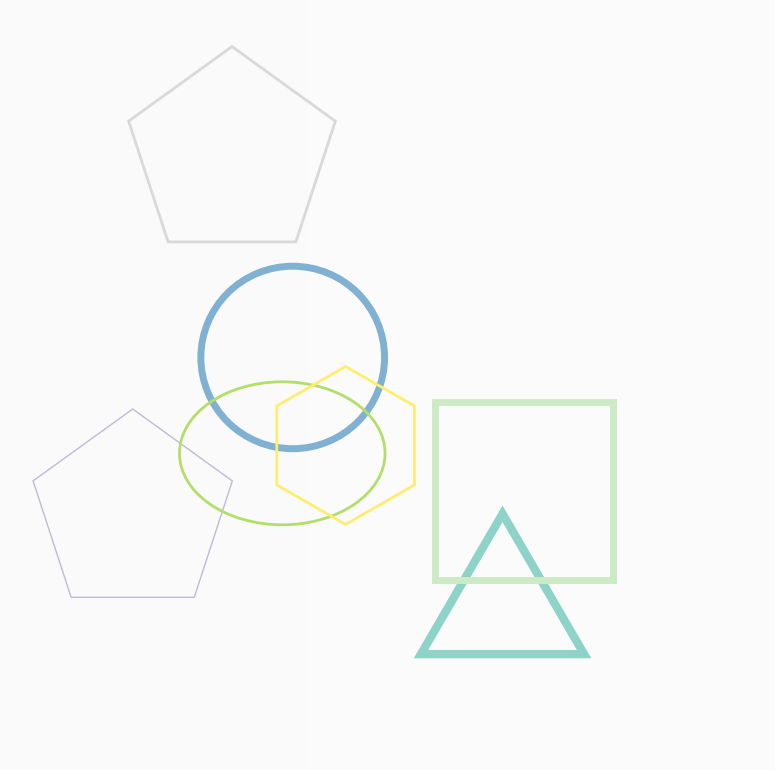[{"shape": "triangle", "thickness": 3, "radius": 0.61, "center": [0.648, 0.211]}, {"shape": "pentagon", "thickness": 0.5, "radius": 0.68, "center": [0.171, 0.334]}, {"shape": "circle", "thickness": 2.5, "radius": 0.59, "center": [0.378, 0.536]}, {"shape": "oval", "thickness": 1, "radius": 0.66, "center": [0.364, 0.411]}, {"shape": "pentagon", "thickness": 1, "radius": 0.7, "center": [0.299, 0.799]}, {"shape": "square", "thickness": 2.5, "radius": 0.58, "center": [0.676, 0.363]}, {"shape": "hexagon", "thickness": 1, "radius": 0.51, "center": [0.446, 0.421]}]